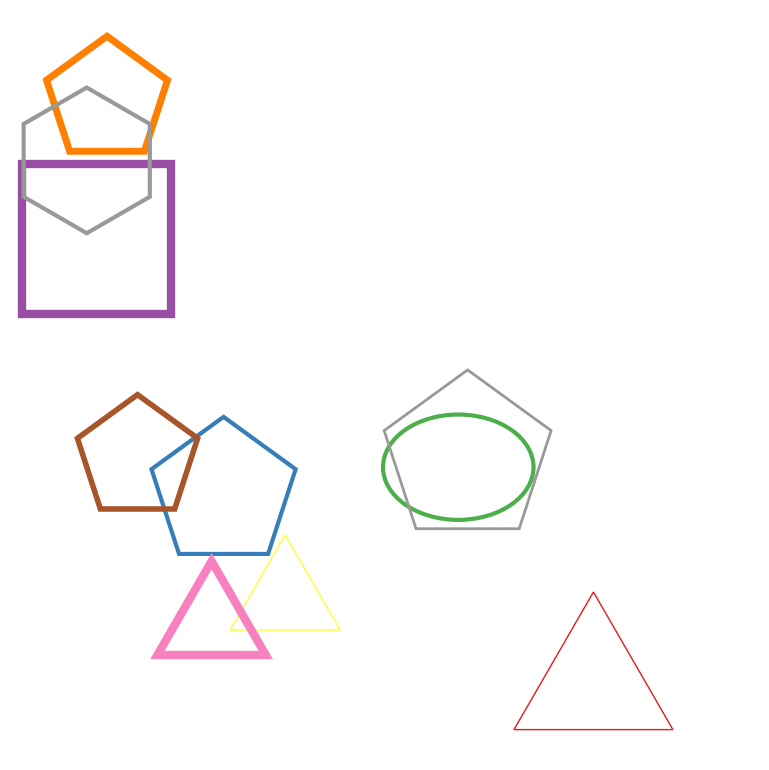[{"shape": "triangle", "thickness": 0.5, "radius": 0.6, "center": [0.771, 0.112]}, {"shape": "pentagon", "thickness": 1.5, "radius": 0.49, "center": [0.29, 0.36]}, {"shape": "oval", "thickness": 1.5, "radius": 0.49, "center": [0.595, 0.393]}, {"shape": "square", "thickness": 3, "radius": 0.49, "center": [0.125, 0.69]}, {"shape": "pentagon", "thickness": 2.5, "radius": 0.41, "center": [0.139, 0.87]}, {"shape": "triangle", "thickness": 0.5, "radius": 0.41, "center": [0.37, 0.223]}, {"shape": "pentagon", "thickness": 2, "radius": 0.41, "center": [0.179, 0.405]}, {"shape": "triangle", "thickness": 3, "radius": 0.41, "center": [0.275, 0.19]}, {"shape": "pentagon", "thickness": 1, "radius": 0.57, "center": [0.607, 0.406]}, {"shape": "hexagon", "thickness": 1.5, "radius": 0.47, "center": [0.113, 0.792]}]